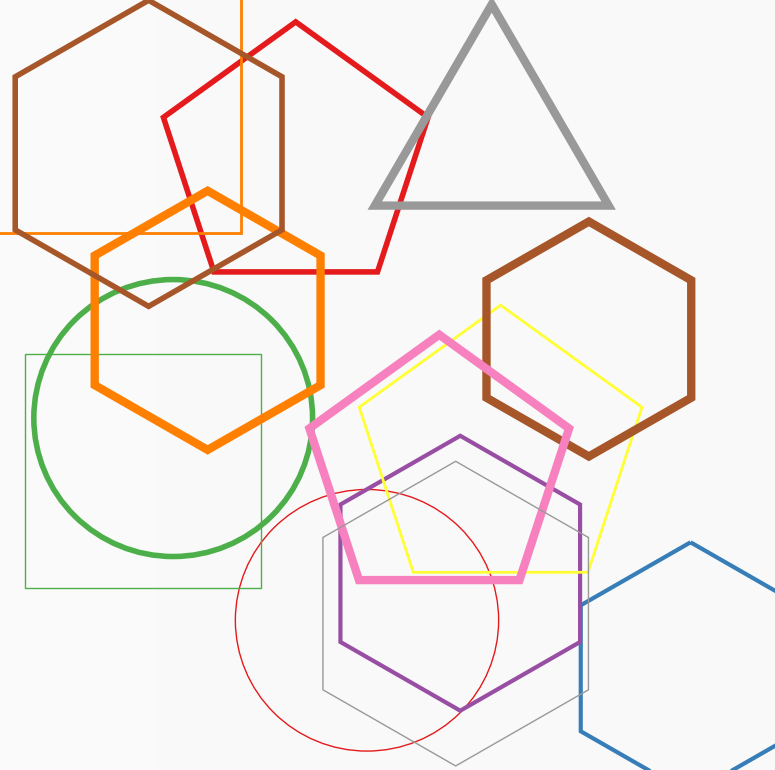[{"shape": "circle", "thickness": 0.5, "radius": 0.85, "center": [0.474, 0.194]}, {"shape": "pentagon", "thickness": 2, "radius": 0.9, "center": [0.382, 0.792]}, {"shape": "hexagon", "thickness": 1.5, "radius": 0.82, "center": [0.891, 0.132]}, {"shape": "circle", "thickness": 2, "radius": 0.9, "center": [0.223, 0.457]}, {"shape": "square", "thickness": 0.5, "radius": 0.76, "center": [0.184, 0.388]}, {"shape": "hexagon", "thickness": 1.5, "radius": 0.89, "center": [0.594, 0.256]}, {"shape": "square", "thickness": 1, "radius": 0.8, "center": [0.152, 0.856]}, {"shape": "hexagon", "thickness": 3, "radius": 0.84, "center": [0.268, 0.584]}, {"shape": "pentagon", "thickness": 1, "radius": 0.96, "center": [0.646, 0.412]}, {"shape": "hexagon", "thickness": 2, "radius": 0.99, "center": [0.192, 0.801]}, {"shape": "hexagon", "thickness": 3, "radius": 0.76, "center": [0.76, 0.56]}, {"shape": "pentagon", "thickness": 3, "radius": 0.88, "center": [0.567, 0.389]}, {"shape": "triangle", "thickness": 3, "radius": 0.87, "center": [0.634, 0.82]}, {"shape": "hexagon", "thickness": 0.5, "radius": 0.99, "center": [0.588, 0.203]}]